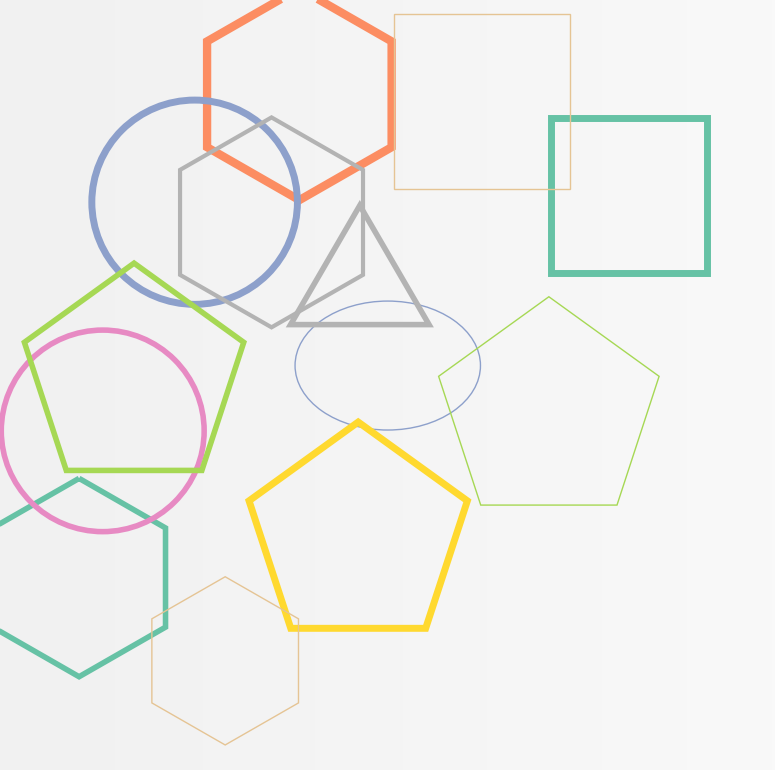[{"shape": "hexagon", "thickness": 2, "radius": 0.64, "center": [0.102, 0.25]}, {"shape": "square", "thickness": 2.5, "radius": 0.5, "center": [0.811, 0.746]}, {"shape": "hexagon", "thickness": 3, "radius": 0.69, "center": [0.386, 0.878]}, {"shape": "oval", "thickness": 0.5, "radius": 0.6, "center": [0.5, 0.525]}, {"shape": "circle", "thickness": 2.5, "radius": 0.66, "center": [0.251, 0.737]}, {"shape": "circle", "thickness": 2, "radius": 0.65, "center": [0.133, 0.44]}, {"shape": "pentagon", "thickness": 2, "radius": 0.74, "center": [0.173, 0.509]}, {"shape": "pentagon", "thickness": 0.5, "radius": 0.75, "center": [0.708, 0.465]}, {"shape": "pentagon", "thickness": 2.5, "radius": 0.74, "center": [0.462, 0.304]}, {"shape": "hexagon", "thickness": 0.5, "radius": 0.55, "center": [0.291, 0.142]}, {"shape": "square", "thickness": 0.5, "radius": 0.57, "center": [0.622, 0.869]}, {"shape": "triangle", "thickness": 2, "radius": 0.52, "center": [0.464, 0.63]}, {"shape": "hexagon", "thickness": 1.5, "radius": 0.68, "center": [0.35, 0.711]}]